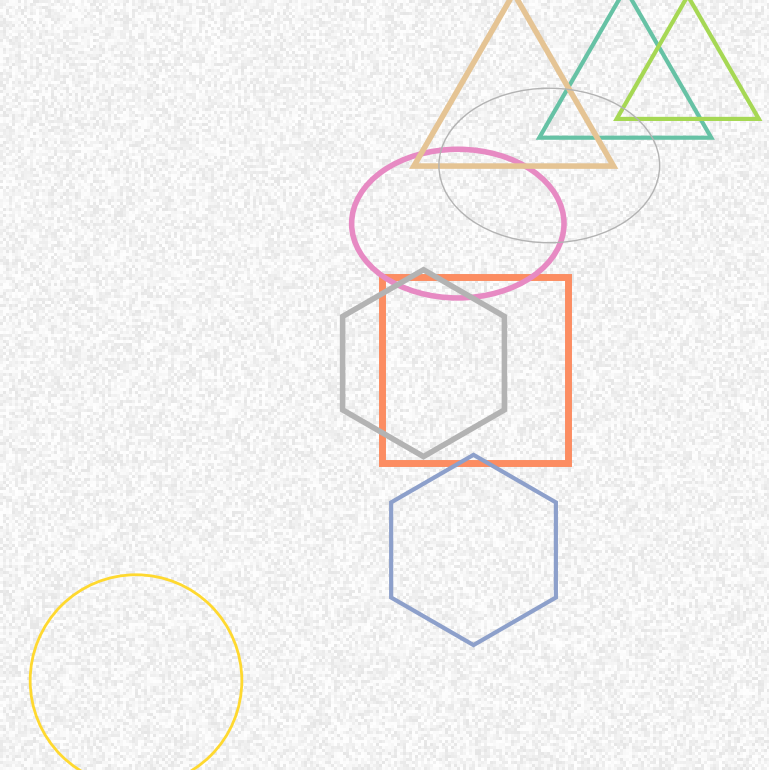[{"shape": "triangle", "thickness": 1.5, "radius": 0.64, "center": [0.812, 0.886]}, {"shape": "square", "thickness": 2.5, "radius": 0.6, "center": [0.617, 0.519]}, {"shape": "hexagon", "thickness": 1.5, "radius": 0.62, "center": [0.615, 0.286]}, {"shape": "oval", "thickness": 2, "radius": 0.69, "center": [0.595, 0.71]}, {"shape": "triangle", "thickness": 1.5, "radius": 0.53, "center": [0.893, 0.899]}, {"shape": "circle", "thickness": 1, "radius": 0.69, "center": [0.177, 0.116]}, {"shape": "triangle", "thickness": 2, "radius": 0.75, "center": [0.667, 0.859]}, {"shape": "hexagon", "thickness": 2, "radius": 0.61, "center": [0.55, 0.528]}, {"shape": "oval", "thickness": 0.5, "radius": 0.72, "center": [0.713, 0.785]}]